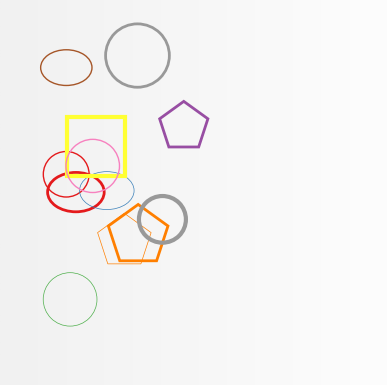[{"shape": "circle", "thickness": 1, "radius": 0.3, "center": [0.171, 0.547]}, {"shape": "oval", "thickness": 2, "radius": 0.37, "center": [0.196, 0.501]}, {"shape": "oval", "thickness": 0.5, "radius": 0.35, "center": [0.276, 0.505]}, {"shape": "circle", "thickness": 0.5, "radius": 0.35, "center": [0.181, 0.222]}, {"shape": "pentagon", "thickness": 2, "radius": 0.33, "center": [0.474, 0.671]}, {"shape": "pentagon", "thickness": 2, "radius": 0.4, "center": [0.357, 0.388]}, {"shape": "pentagon", "thickness": 0.5, "radius": 0.36, "center": [0.321, 0.373]}, {"shape": "square", "thickness": 3, "radius": 0.38, "center": [0.248, 0.619]}, {"shape": "oval", "thickness": 1, "radius": 0.33, "center": [0.171, 0.824]}, {"shape": "circle", "thickness": 1, "radius": 0.35, "center": [0.239, 0.569]}, {"shape": "circle", "thickness": 2, "radius": 0.41, "center": [0.355, 0.856]}, {"shape": "circle", "thickness": 3, "radius": 0.3, "center": [0.419, 0.43]}]